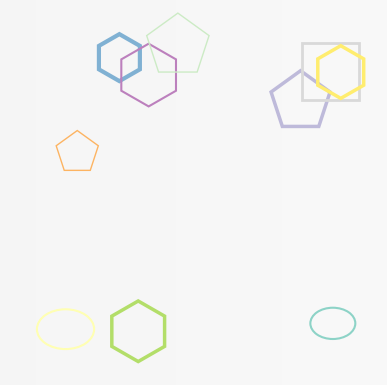[{"shape": "oval", "thickness": 1.5, "radius": 0.29, "center": [0.859, 0.16]}, {"shape": "oval", "thickness": 1.5, "radius": 0.37, "center": [0.169, 0.145]}, {"shape": "pentagon", "thickness": 2.5, "radius": 0.4, "center": [0.776, 0.736]}, {"shape": "hexagon", "thickness": 3, "radius": 0.31, "center": [0.308, 0.85]}, {"shape": "pentagon", "thickness": 1, "radius": 0.29, "center": [0.199, 0.604]}, {"shape": "hexagon", "thickness": 2.5, "radius": 0.39, "center": [0.357, 0.14]}, {"shape": "square", "thickness": 2, "radius": 0.37, "center": [0.852, 0.815]}, {"shape": "hexagon", "thickness": 1.5, "radius": 0.41, "center": [0.384, 0.805]}, {"shape": "pentagon", "thickness": 1, "radius": 0.42, "center": [0.459, 0.881]}, {"shape": "hexagon", "thickness": 2.5, "radius": 0.34, "center": [0.879, 0.813]}]